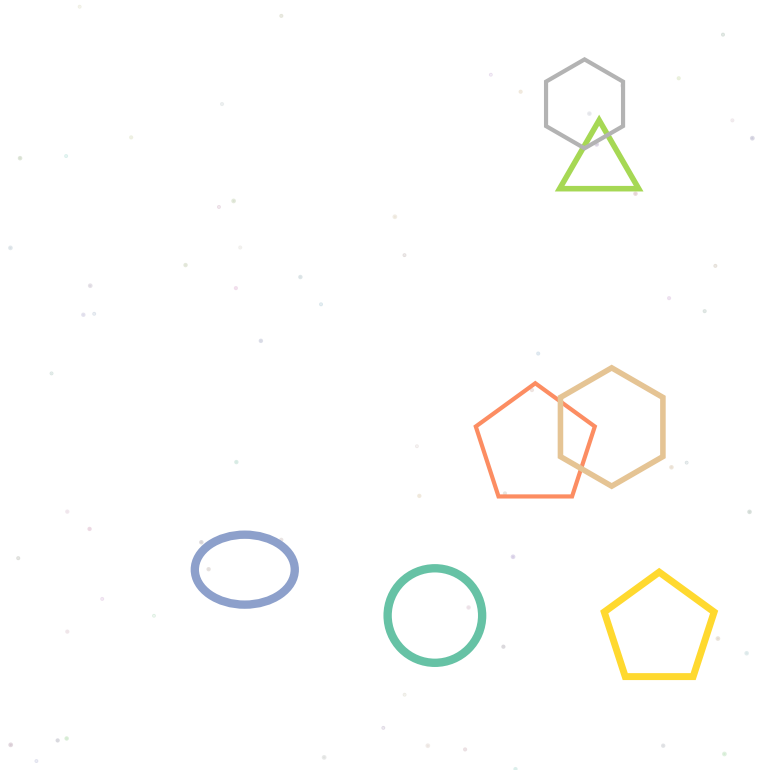[{"shape": "circle", "thickness": 3, "radius": 0.31, "center": [0.565, 0.201]}, {"shape": "pentagon", "thickness": 1.5, "radius": 0.41, "center": [0.695, 0.421]}, {"shape": "oval", "thickness": 3, "radius": 0.32, "center": [0.318, 0.26]}, {"shape": "triangle", "thickness": 2, "radius": 0.3, "center": [0.778, 0.785]}, {"shape": "pentagon", "thickness": 2.5, "radius": 0.38, "center": [0.856, 0.182]}, {"shape": "hexagon", "thickness": 2, "radius": 0.38, "center": [0.794, 0.445]}, {"shape": "hexagon", "thickness": 1.5, "radius": 0.29, "center": [0.759, 0.865]}]